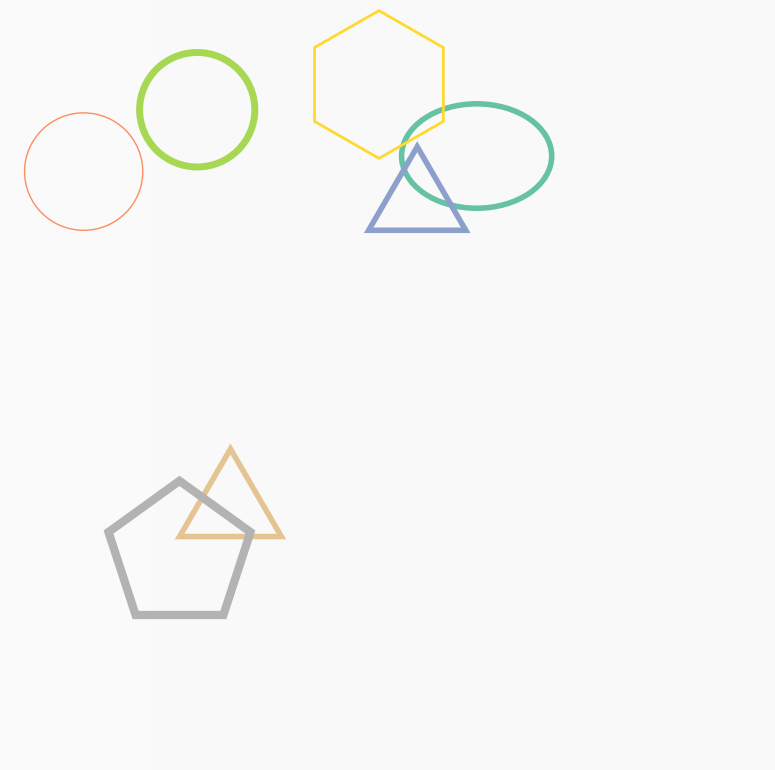[{"shape": "oval", "thickness": 2, "radius": 0.48, "center": [0.615, 0.797]}, {"shape": "circle", "thickness": 0.5, "radius": 0.38, "center": [0.108, 0.777]}, {"shape": "triangle", "thickness": 2, "radius": 0.36, "center": [0.538, 0.737]}, {"shape": "circle", "thickness": 2.5, "radius": 0.37, "center": [0.254, 0.858]}, {"shape": "hexagon", "thickness": 1, "radius": 0.48, "center": [0.489, 0.89]}, {"shape": "triangle", "thickness": 2, "radius": 0.38, "center": [0.297, 0.341]}, {"shape": "pentagon", "thickness": 3, "radius": 0.48, "center": [0.232, 0.279]}]